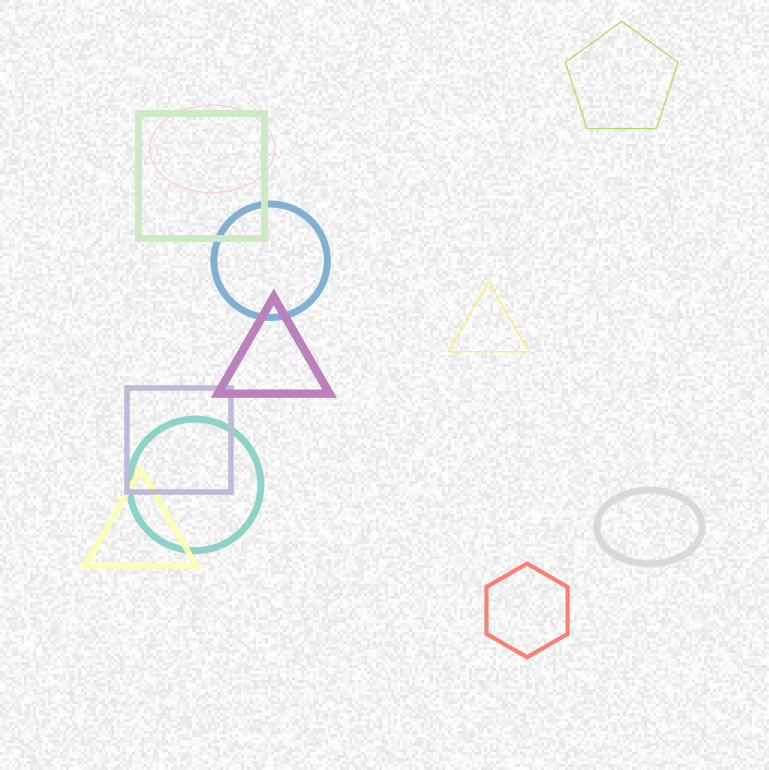[{"shape": "circle", "thickness": 2.5, "radius": 0.43, "center": [0.253, 0.37]}, {"shape": "triangle", "thickness": 2, "radius": 0.42, "center": [0.183, 0.307]}, {"shape": "square", "thickness": 2, "radius": 0.34, "center": [0.232, 0.428]}, {"shape": "hexagon", "thickness": 1.5, "radius": 0.3, "center": [0.684, 0.207]}, {"shape": "circle", "thickness": 2.5, "radius": 0.37, "center": [0.351, 0.661]}, {"shape": "pentagon", "thickness": 0.5, "radius": 0.38, "center": [0.807, 0.895]}, {"shape": "oval", "thickness": 0.5, "radius": 0.41, "center": [0.276, 0.807]}, {"shape": "oval", "thickness": 2.5, "radius": 0.34, "center": [0.843, 0.316]}, {"shape": "triangle", "thickness": 3, "radius": 0.42, "center": [0.356, 0.531]}, {"shape": "square", "thickness": 2.5, "radius": 0.41, "center": [0.261, 0.772]}, {"shape": "triangle", "thickness": 0.5, "radius": 0.3, "center": [0.635, 0.573]}]